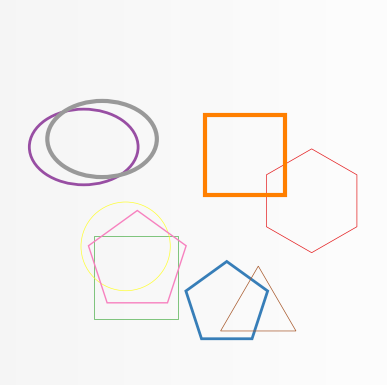[{"shape": "hexagon", "thickness": 0.5, "radius": 0.67, "center": [0.804, 0.478]}, {"shape": "pentagon", "thickness": 2, "radius": 0.55, "center": [0.585, 0.21]}, {"shape": "square", "thickness": 0.5, "radius": 0.54, "center": [0.35, 0.279]}, {"shape": "oval", "thickness": 2, "radius": 0.7, "center": [0.216, 0.618]}, {"shape": "square", "thickness": 3, "radius": 0.52, "center": [0.633, 0.598]}, {"shape": "circle", "thickness": 0.5, "radius": 0.58, "center": [0.324, 0.36]}, {"shape": "triangle", "thickness": 0.5, "radius": 0.56, "center": [0.667, 0.196]}, {"shape": "pentagon", "thickness": 1, "radius": 0.66, "center": [0.354, 0.321]}, {"shape": "oval", "thickness": 3, "radius": 0.71, "center": [0.263, 0.639]}]